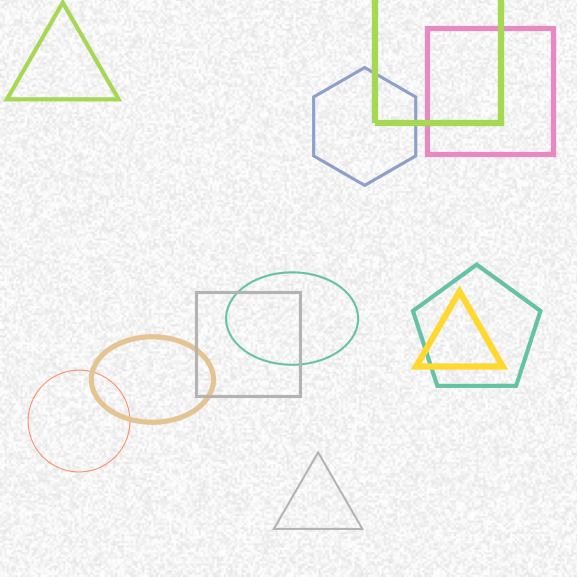[{"shape": "pentagon", "thickness": 2, "radius": 0.58, "center": [0.825, 0.425]}, {"shape": "oval", "thickness": 1, "radius": 0.57, "center": [0.506, 0.448]}, {"shape": "circle", "thickness": 0.5, "radius": 0.44, "center": [0.137, 0.27]}, {"shape": "hexagon", "thickness": 1.5, "radius": 0.51, "center": [0.632, 0.78]}, {"shape": "square", "thickness": 2.5, "radius": 0.55, "center": [0.849, 0.841]}, {"shape": "triangle", "thickness": 2, "radius": 0.56, "center": [0.109, 0.883]}, {"shape": "square", "thickness": 3, "radius": 0.54, "center": [0.758, 0.894]}, {"shape": "triangle", "thickness": 3, "radius": 0.43, "center": [0.796, 0.408]}, {"shape": "oval", "thickness": 2.5, "radius": 0.53, "center": [0.264, 0.342]}, {"shape": "square", "thickness": 1.5, "radius": 0.45, "center": [0.429, 0.404]}, {"shape": "triangle", "thickness": 1, "radius": 0.44, "center": [0.551, 0.127]}]